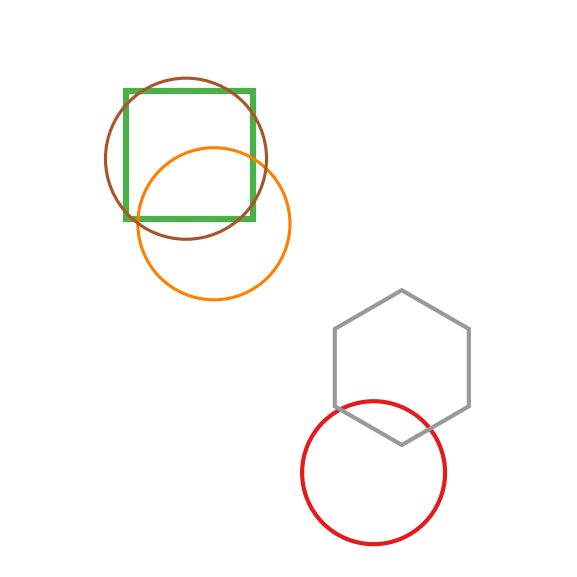[{"shape": "circle", "thickness": 2, "radius": 0.62, "center": [0.647, 0.181]}, {"shape": "square", "thickness": 3, "radius": 0.55, "center": [0.329, 0.731]}, {"shape": "circle", "thickness": 1.5, "radius": 0.66, "center": [0.37, 0.612]}, {"shape": "circle", "thickness": 1.5, "radius": 0.7, "center": [0.322, 0.724]}, {"shape": "hexagon", "thickness": 2, "radius": 0.67, "center": [0.696, 0.363]}]